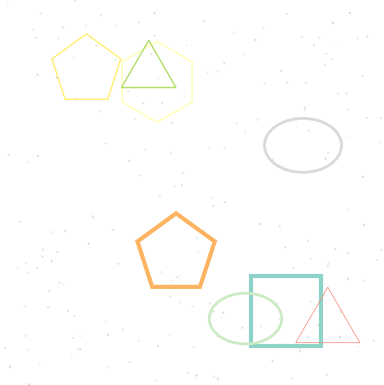[{"shape": "square", "thickness": 3, "radius": 0.46, "center": [0.743, 0.192]}, {"shape": "hexagon", "thickness": 1, "radius": 0.52, "center": [0.408, 0.787]}, {"shape": "triangle", "thickness": 0.5, "radius": 0.48, "center": [0.851, 0.158]}, {"shape": "pentagon", "thickness": 3, "radius": 0.53, "center": [0.457, 0.34]}, {"shape": "triangle", "thickness": 1, "radius": 0.41, "center": [0.386, 0.814]}, {"shape": "oval", "thickness": 2, "radius": 0.5, "center": [0.787, 0.622]}, {"shape": "oval", "thickness": 2, "radius": 0.47, "center": [0.638, 0.172]}, {"shape": "pentagon", "thickness": 1, "radius": 0.47, "center": [0.224, 0.818]}]